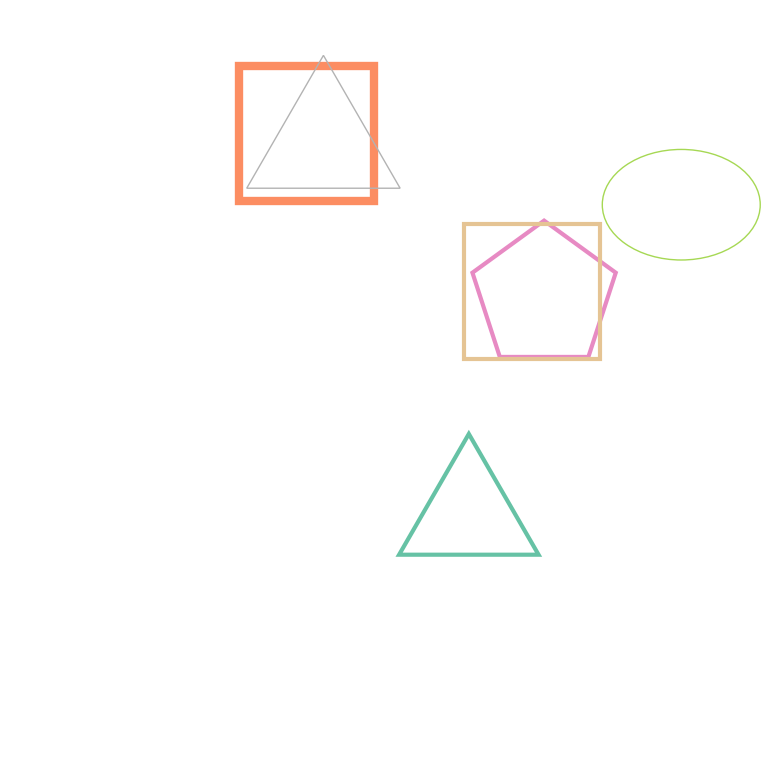[{"shape": "triangle", "thickness": 1.5, "radius": 0.52, "center": [0.609, 0.332]}, {"shape": "square", "thickness": 3, "radius": 0.44, "center": [0.398, 0.827]}, {"shape": "pentagon", "thickness": 1.5, "radius": 0.49, "center": [0.707, 0.616]}, {"shape": "oval", "thickness": 0.5, "radius": 0.51, "center": [0.885, 0.734]}, {"shape": "square", "thickness": 1.5, "radius": 0.44, "center": [0.691, 0.621]}, {"shape": "triangle", "thickness": 0.5, "radius": 0.58, "center": [0.42, 0.813]}]